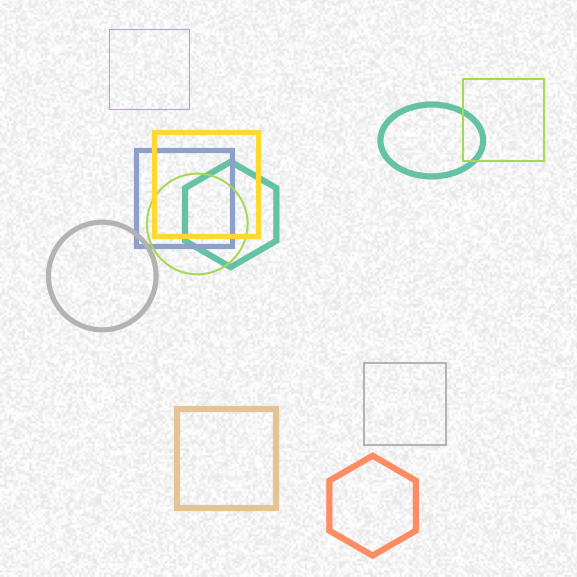[{"shape": "oval", "thickness": 3, "radius": 0.44, "center": [0.748, 0.756]}, {"shape": "hexagon", "thickness": 3, "radius": 0.46, "center": [0.399, 0.628]}, {"shape": "hexagon", "thickness": 3, "radius": 0.43, "center": [0.645, 0.124]}, {"shape": "square", "thickness": 2.5, "radius": 0.42, "center": [0.318, 0.656]}, {"shape": "square", "thickness": 0.5, "radius": 0.35, "center": [0.258, 0.879]}, {"shape": "square", "thickness": 1, "radius": 0.35, "center": [0.872, 0.792]}, {"shape": "circle", "thickness": 1, "radius": 0.44, "center": [0.342, 0.611]}, {"shape": "square", "thickness": 2.5, "radius": 0.45, "center": [0.356, 0.68]}, {"shape": "square", "thickness": 3, "radius": 0.43, "center": [0.392, 0.205]}, {"shape": "circle", "thickness": 2.5, "radius": 0.47, "center": [0.177, 0.521]}, {"shape": "square", "thickness": 1, "radius": 0.36, "center": [0.701, 0.299]}]